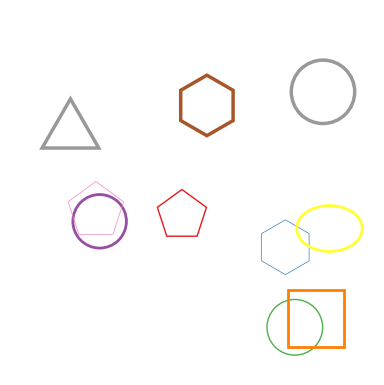[{"shape": "pentagon", "thickness": 1, "radius": 0.34, "center": [0.473, 0.441]}, {"shape": "hexagon", "thickness": 0.5, "radius": 0.36, "center": [0.741, 0.358]}, {"shape": "circle", "thickness": 1, "radius": 0.36, "center": [0.766, 0.15]}, {"shape": "circle", "thickness": 2, "radius": 0.35, "center": [0.259, 0.425]}, {"shape": "square", "thickness": 2, "radius": 0.37, "center": [0.82, 0.172]}, {"shape": "oval", "thickness": 2, "radius": 0.43, "center": [0.856, 0.407]}, {"shape": "hexagon", "thickness": 2.5, "radius": 0.39, "center": [0.537, 0.726]}, {"shape": "pentagon", "thickness": 0.5, "radius": 0.38, "center": [0.249, 0.453]}, {"shape": "circle", "thickness": 2.5, "radius": 0.41, "center": [0.839, 0.762]}, {"shape": "triangle", "thickness": 2.5, "radius": 0.43, "center": [0.183, 0.658]}]